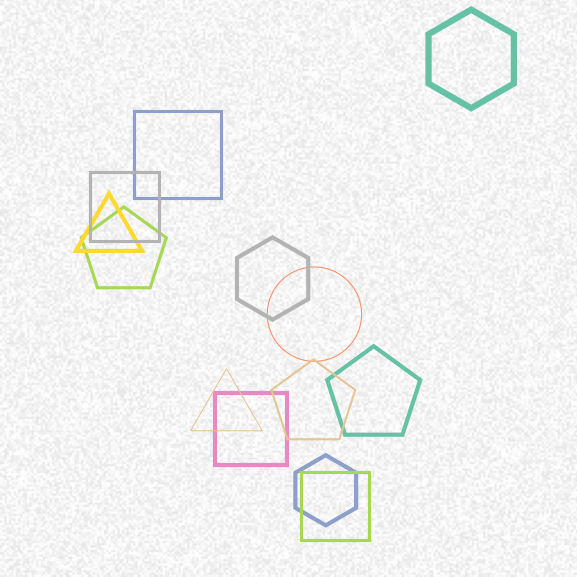[{"shape": "pentagon", "thickness": 2, "radius": 0.42, "center": [0.647, 0.315]}, {"shape": "hexagon", "thickness": 3, "radius": 0.43, "center": [0.816, 0.897]}, {"shape": "circle", "thickness": 0.5, "radius": 0.41, "center": [0.544, 0.455]}, {"shape": "hexagon", "thickness": 2, "radius": 0.3, "center": [0.564, 0.15]}, {"shape": "square", "thickness": 1.5, "radius": 0.38, "center": [0.307, 0.731]}, {"shape": "square", "thickness": 2, "radius": 0.31, "center": [0.435, 0.256]}, {"shape": "square", "thickness": 1.5, "radius": 0.3, "center": [0.58, 0.123]}, {"shape": "pentagon", "thickness": 1.5, "radius": 0.39, "center": [0.214, 0.564]}, {"shape": "triangle", "thickness": 2, "radius": 0.33, "center": [0.189, 0.598]}, {"shape": "pentagon", "thickness": 1, "radius": 0.38, "center": [0.543, 0.3]}, {"shape": "triangle", "thickness": 0.5, "radius": 0.36, "center": [0.392, 0.289]}, {"shape": "square", "thickness": 1.5, "radius": 0.3, "center": [0.216, 0.641]}, {"shape": "hexagon", "thickness": 2, "radius": 0.36, "center": [0.472, 0.517]}]